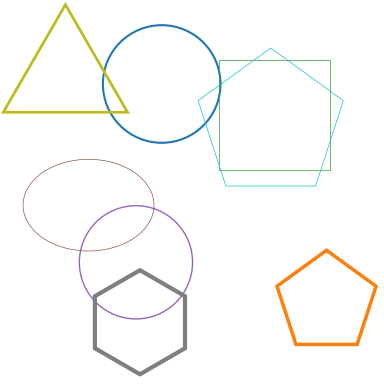[{"shape": "circle", "thickness": 1.5, "radius": 0.76, "center": [0.42, 0.782]}, {"shape": "pentagon", "thickness": 2.5, "radius": 0.68, "center": [0.848, 0.215]}, {"shape": "square", "thickness": 0.5, "radius": 0.72, "center": [0.713, 0.702]}, {"shape": "circle", "thickness": 1, "radius": 0.74, "center": [0.353, 0.319]}, {"shape": "oval", "thickness": 0.5, "radius": 0.85, "center": [0.23, 0.467]}, {"shape": "hexagon", "thickness": 3, "radius": 0.68, "center": [0.364, 0.163]}, {"shape": "triangle", "thickness": 2, "radius": 0.93, "center": [0.17, 0.802]}, {"shape": "pentagon", "thickness": 0.5, "radius": 0.99, "center": [0.703, 0.677]}]